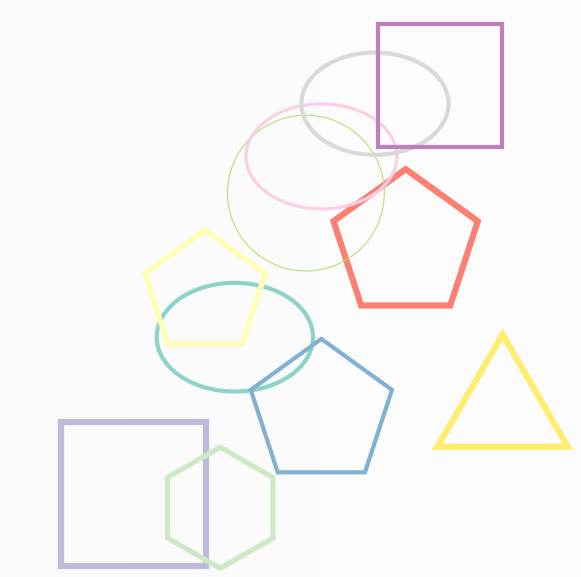[{"shape": "oval", "thickness": 2, "radius": 0.67, "center": [0.404, 0.415]}, {"shape": "pentagon", "thickness": 2.5, "radius": 0.54, "center": [0.353, 0.492]}, {"shape": "square", "thickness": 3, "radius": 0.62, "center": [0.23, 0.144]}, {"shape": "pentagon", "thickness": 3, "radius": 0.65, "center": [0.698, 0.576]}, {"shape": "pentagon", "thickness": 2, "radius": 0.64, "center": [0.553, 0.285]}, {"shape": "circle", "thickness": 0.5, "radius": 0.67, "center": [0.526, 0.665]}, {"shape": "oval", "thickness": 1.5, "radius": 0.65, "center": [0.553, 0.728]}, {"shape": "oval", "thickness": 2, "radius": 0.63, "center": [0.645, 0.82]}, {"shape": "square", "thickness": 2, "radius": 0.53, "center": [0.757, 0.851]}, {"shape": "hexagon", "thickness": 2.5, "radius": 0.52, "center": [0.379, 0.12]}, {"shape": "triangle", "thickness": 3, "radius": 0.65, "center": [0.865, 0.29]}]